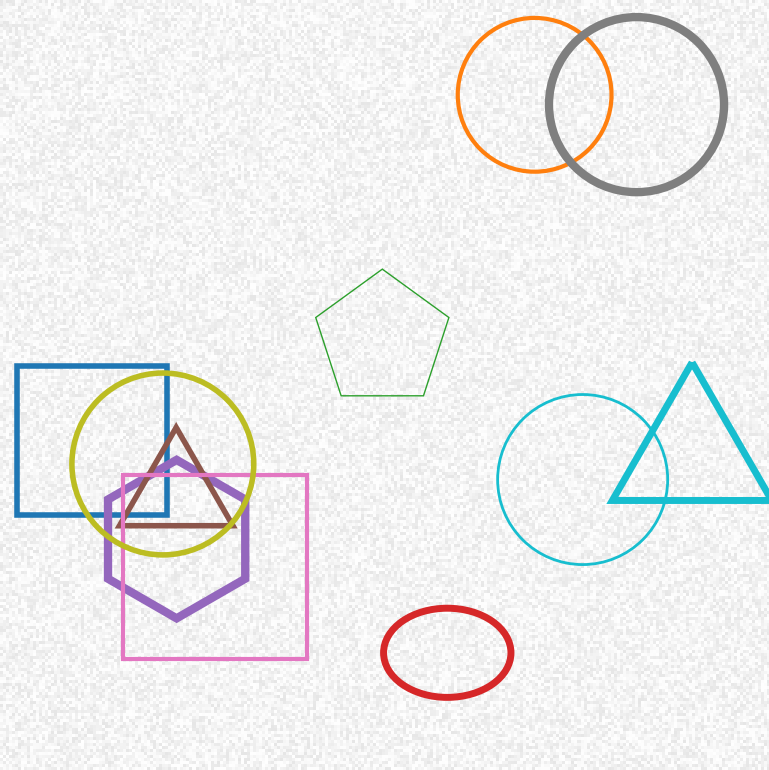[{"shape": "square", "thickness": 2, "radius": 0.49, "center": [0.119, 0.428]}, {"shape": "circle", "thickness": 1.5, "radius": 0.5, "center": [0.694, 0.877]}, {"shape": "pentagon", "thickness": 0.5, "radius": 0.45, "center": [0.497, 0.56]}, {"shape": "oval", "thickness": 2.5, "radius": 0.41, "center": [0.581, 0.152]}, {"shape": "hexagon", "thickness": 3, "radius": 0.51, "center": [0.229, 0.3]}, {"shape": "triangle", "thickness": 2, "radius": 0.43, "center": [0.229, 0.36]}, {"shape": "square", "thickness": 1.5, "radius": 0.6, "center": [0.28, 0.263]}, {"shape": "circle", "thickness": 3, "radius": 0.57, "center": [0.827, 0.864]}, {"shape": "circle", "thickness": 2, "radius": 0.59, "center": [0.211, 0.397]}, {"shape": "triangle", "thickness": 2.5, "radius": 0.6, "center": [0.899, 0.41]}, {"shape": "circle", "thickness": 1, "radius": 0.55, "center": [0.757, 0.377]}]